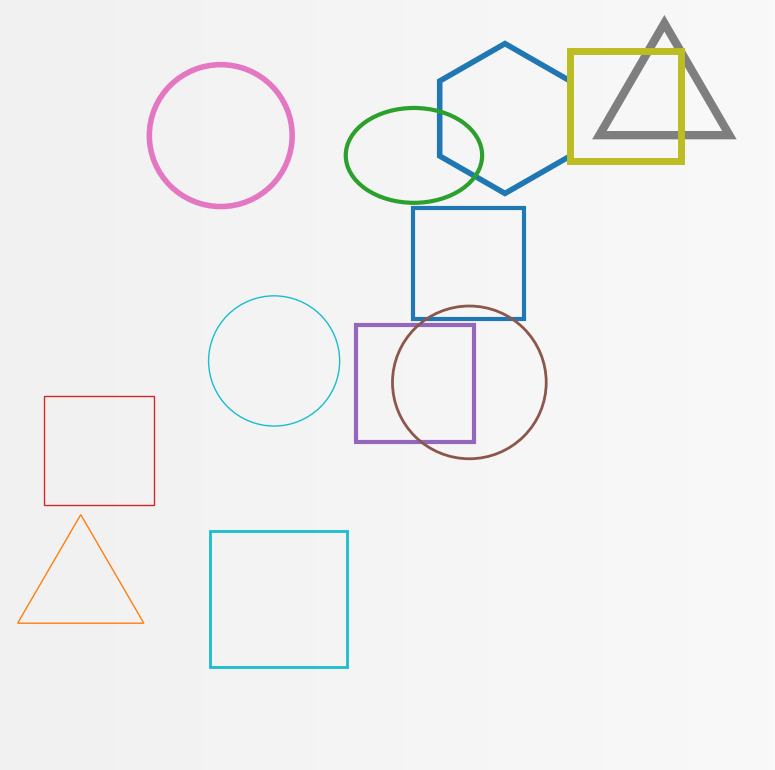[{"shape": "hexagon", "thickness": 2, "radius": 0.49, "center": [0.652, 0.846]}, {"shape": "square", "thickness": 1.5, "radius": 0.36, "center": [0.604, 0.658]}, {"shape": "triangle", "thickness": 0.5, "radius": 0.47, "center": [0.104, 0.238]}, {"shape": "oval", "thickness": 1.5, "radius": 0.44, "center": [0.534, 0.798]}, {"shape": "square", "thickness": 0.5, "radius": 0.35, "center": [0.128, 0.415]}, {"shape": "square", "thickness": 1.5, "radius": 0.38, "center": [0.535, 0.502]}, {"shape": "circle", "thickness": 1, "radius": 0.5, "center": [0.606, 0.503]}, {"shape": "circle", "thickness": 2, "radius": 0.46, "center": [0.285, 0.824]}, {"shape": "triangle", "thickness": 3, "radius": 0.48, "center": [0.857, 0.873]}, {"shape": "square", "thickness": 2.5, "radius": 0.36, "center": [0.807, 0.862]}, {"shape": "circle", "thickness": 0.5, "radius": 0.42, "center": [0.354, 0.531]}, {"shape": "square", "thickness": 1, "radius": 0.44, "center": [0.359, 0.222]}]